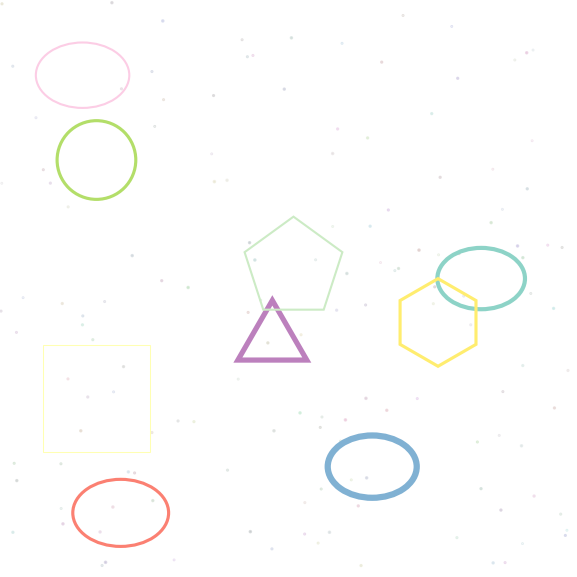[{"shape": "oval", "thickness": 2, "radius": 0.38, "center": [0.833, 0.517]}, {"shape": "square", "thickness": 0.5, "radius": 0.46, "center": [0.168, 0.309]}, {"shape": "oval", "thickness": 1.5, "radius": 0.41, "center": [0.209, 0.111]}, {"shape": "oval", "thickness": 3, "radius": 0.39, "center": [0.645, 0.191]}, {"shape": "circle", "thickness": 1.5, "radius": 0.34, "center": [0.167, 0.722]}, {"shape": "oval", "thickness": 1, "radius": 0.4, "center": [0.143, 0.869]}, {"shape": "triangle", "thickness": 2.5, "radius": 0.34, "center": [0.472, 0.41]}, {"shape": "pentagon", "thickness": 1, "radius": 0.45, "center": [0.508, 0.535]}, {"shape": "hexagon", "thickness": 1.5, "radius": 0.38, "center": [0.758, 0.441]}]